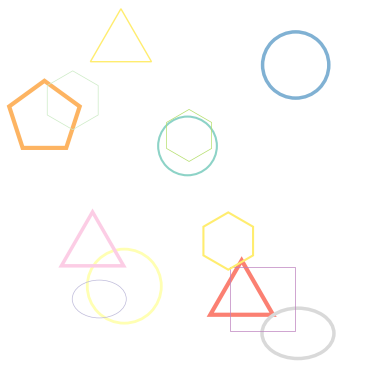[{"shape": "circle", "thickness": 1.5, "radius": 0.38, "center": [0.487, 0.621]}, {"shape": "circle", "thickness": 2, "radius": 0.48, "center": [0.323, 0.257]}, {"shape": "oval", "thickness": 0.5, "radius": 0.35, "center": [0.258, 0.223]}, {"shape": "triangle", "thickness": 3, "radius": 0.47, "center": [0.628, 0.23]}, {"shape": "circle", "thickness": 2.5, "radius": 0.43, "center": [0.768, 0.831]}, {"shape": "pentagon", "thickness": 3, "radius": 0.48, "center": [0.115, 0.694]}, {"shape": "hexagon", "thickness": 0.5, "radius": 0.34, "center": [0.491, 0.648]}, {"shape": "triangle", "thickness": 2.5, "radius": 0.47, "center": [0.24, 0.356]}, {"shape": "oval", "thickness": 2.5, "radius": 0.47, "center": [0.774, 0.134]}, {"shape": "square", "thickness": 0.5, "radius": 0.42, "center": [0.681, 0.223]}, {"shape": "hexagon", "thickness": 0.5, "radius": 0.38, "center": [0.189, 0.74]}, {"shape": "hexagon", "thickness": 1.5, "radius": 0.37, "center": [0.593, 0.374]}, {"shape": "triangle", "thickness": 1, "radius": 0.46, "center": [0.314, 0.886]}]